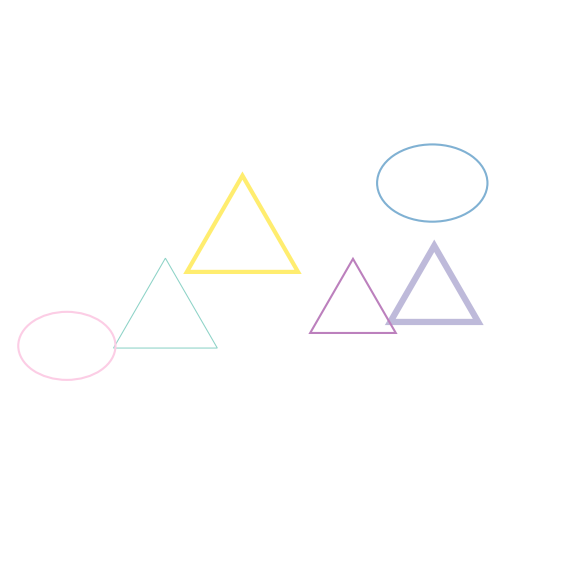[{"shape": "triangle", "thickness": 0.5, "radius": 0.52, "center": [0.286, 0.448]}, {"shape": "triangle", "thickness": 3, "radius": 0.44, "center": [0.752, 0.486]}, {"shape": "oval", "thickness": 1, "radius": 0.48, "center": [0.749, 0.682]}, {"shape": "oval", "thickness": 1, "radius": 0.42, "center": [0.116, 0.4]}, {"shape": "triangle", "thickness": 1, "radius": 0.43, "center": [0.611, 0.465]}, {"shape": "triangle", "thickness": 2, "radius": 0.56, "center": [0.42, 0.584]}]